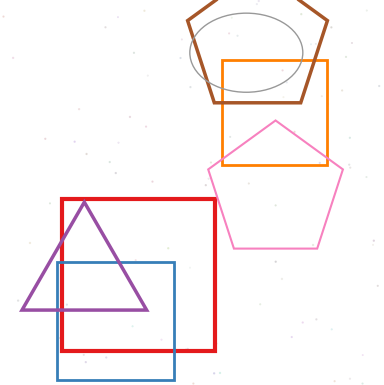[{"shape": "square", "thickness": 3, "radius": 0.99, "center": [0.359, 0.286]}, {"shape": "square", "thickness": 2, "radius": 0.76, "center": [0.299, 0.167]}, {"shape": "triangle", "thickness": 2.5, "radius": 0.93, "center": [0.219, 0.288]}, {"shape": "square", "thickness": 2, "radius": 0.68, "center": [0.713, 0.708]}, {"shape": "pentagon", "thickness": 2.5, "radius": 0.95, "center": [0.669, 0.887]}, {"shape": "pentagon", "thickness": 1.5, "radius": 0.92, "center": [0.716, 0.503]}, {"shape": "oval", "thickness": 1, "radius": 0.73, "center": [0.64, 0.863]}]